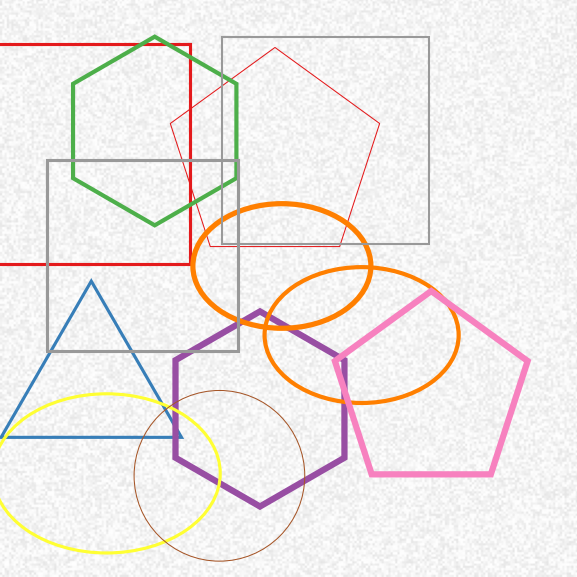[{"shape": "square", "thickness": 1.5, "radius": 0.95, "center": [0.139, 0.733]}, {"shape": "pentagon", "thickness": 0.5, "radius": 0.95, "center": [0.476, 0.726]}, {"shape": "triangle", "thickness": 1.5, "radius": 0.9, "center": [0.158, 0.332]}, {"shape": "hexagon", "thickness": 2, "radius": 0.82, "center": [0.268, 0.772]}, {"shape": "hexagon", "thickness": 3, "radius": 0.84, "center": [0.45, 0.291]}, {"shape": "oval", "thickness": 2, "radius": 0.84, "center": [0.626, 0.419]}, {"shape": "oval", "thickness": 2.5, "radius": 0.77, "center": [0.488, 0.539]}, {"shape": "oval", "thickness": 1.5, "radius": 0.98, "center": [0.184, 0.179]}, {"shape": "circle", "thickness": 0.5, "radius": 0.74, "center": [0.38, 0.175]}, {"shape": "pentagon", "thickness": 3, "radius": 0.88, "center": [0.747, 0.32]}, {"shape": "square", "thickness": 1, "radius": 0.9, "center": [0.564, 0.755]}, {"shape": "square", "thickness": 1.5, "radius": 0.83, "center": [0.246, 0.556]}]